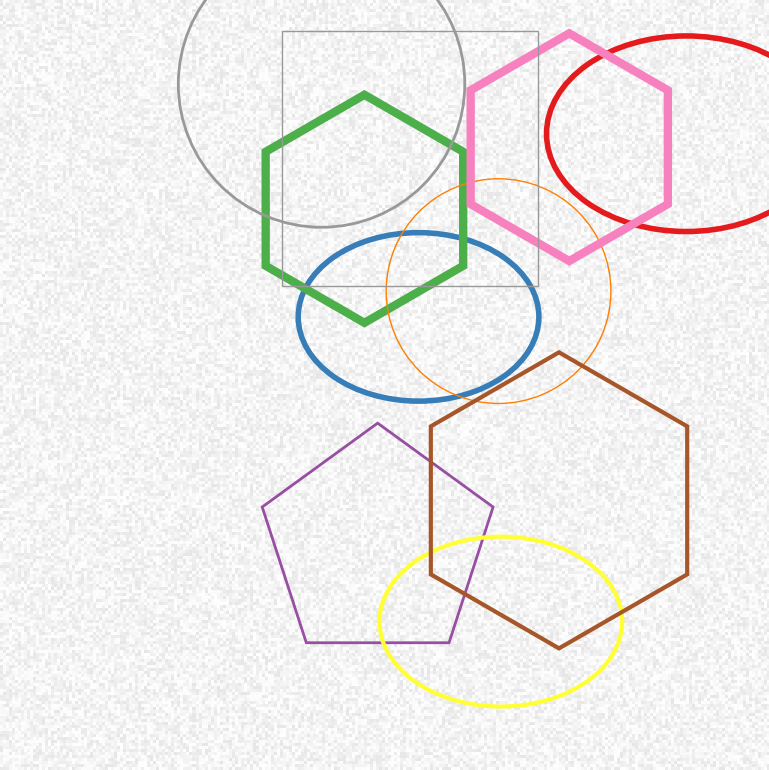[{"shape": "oval", "thickness": 2, "radius": 0.91, "center": [0.891, 0.826]}, {"shape": "oval", "thickness": 2, "radius": 0.78, "center": [0.544, 0.588]}, {"shape": "hexagon", "thickness": 3, "radius": 0.74, "center": [0.473, 0.729]}, {"shape": "pentagon", "thickness": 1, "radius": 0.79, "center": [0.49, 0.293]}, {"shape": "circle", "thickness": 0.5, "radius": 0.73, "center": [0.647, 0.622]}, {"shape": "oval", "thickness": 1.5, "radius": 0.79, "center": [0.65, 0.193]}, {"shape": "hexagon", "thickness": 1.5, "radius": 0.96, "center": [0.726, 0.35]}, {"shape": "hexagon", "thickness": 3, "radius": 0.74, "center": [0.739, 0.809]}, {"shape": "square", "thickness": 0.5, "radius": 0.83, "center": [0.532, 0.794]}, {"shape": "circle", "thickness": 1, "radius": 0.93, "center": [0.418, 0.891]}]